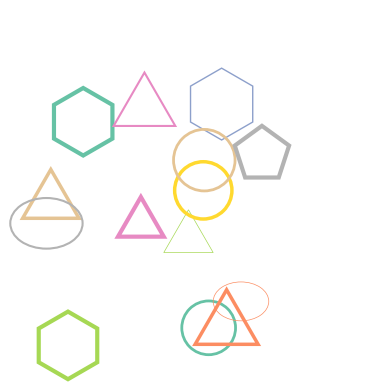[{"shape": "circle", "thickness": 2, "radius": 0.35, "center": [0.542, 0.149]}, {"shape": "hexagon", "thickness": 3, "radius": 0.44, "center": [0.216, 0.684]}, {"shape": "triangle", "thickness": 2.5, "radius": 0.47, "center": [0.589, 0.153]}, {"shape": "oval", "thickness": 0.5, "radius": 0.36, "center": [0.626, 0.217]}, {"shape": "hexagon", "thickness": 1, "radius": 0.47, "center": [0.576, 0.73]}, {"shape": "triangle", "thickness": 1.5, "radius": 0.46, "center": [0.375, 0.719]}, {"shape": "triangle", "thickness": 3, "radius": 0.34, "center": [0.366, 0.42]}, {"shape": "triangle", "thickness": 0.5, "radius": 0.37, "center": [0.49, 0.381]}, {"shape": "hexagon", "thickness": 3, "radius": 0.44, "center": [0.177, 0.103]}, {"shape": "circle", "thickness": 2.5, "radius": 0.37, "center": [0.528, 0.506]}, {"shape": "circle", "thickness": 2, "radius": 0.4, "center": [0.531, 0.584]}, {"shape": "triangle", "thickness": 2.5, "radius": 0.42, "center": [0.132, 0.475]}, {"shape": "oval", "thickness": 1.5, "radius": 0.47, "center": [0.121, 0.42]}, {"shape": "pentagon", "thickness": 3, "radius": 0.37, "center": [0.68, 0.599]}]